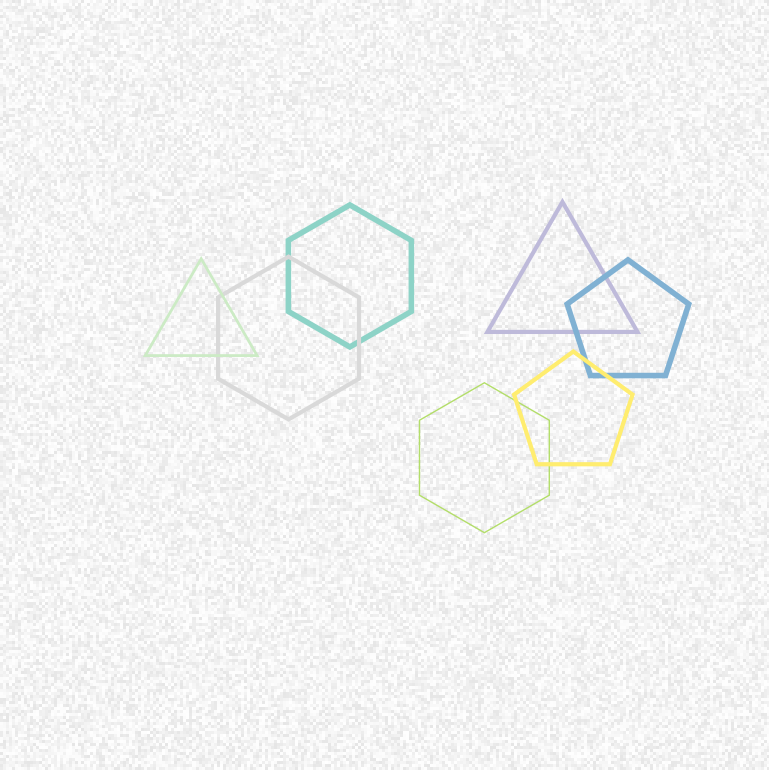[{"shape": "hexagon", "thickness": 2, "radius": 0.46, "center": [0.454, 0.642]}, {"shape": "triangle", "thickness": 1.5, "radius": 0.56, "center": [0.73, 0.625]}, {"shape": "pentagon", "thickness": 2, "radius": 0.42, "center": [0.816, 0.579]}, {"shape": "hexagon", "thickness": 0.5, "radius": 0.49, "center": [0.629, 0.406]}, {"shape": "hexagon", "thickness": 1.5, "radius": 0.53, "center": [0.375, 0.561]}, {"shape": "triangle", "thickness": 1, "radius": 0.42, "center": [0.261, 0.58]}, {"shape": "pentagon", "thickness": 1.5, "radius": 0.4, "center": [0.745, 0.463]}]